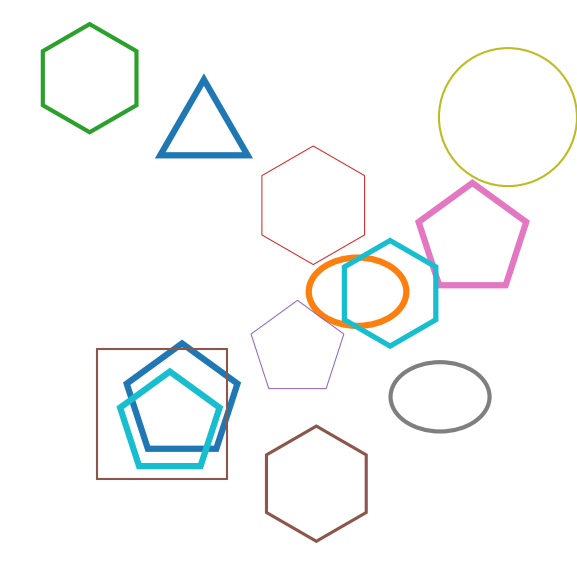[{"shape": "triangle", "thickness": 3, "radius": 0.44, "center": [0.353, 0.774]}, {"shape": "pentagon", "thickness": 3, "radius": 0.5, "center": [0.315, 0.304]}, {"shape": "oval", "thickness": 3, "radius": 0.42, "center": [0.619, 0.494]}, {"shape": "hexagon", "thickness": 2, "radius": 0.47, "center": [0.155, 0.864]}, {"shape": "hexagon", "thickness": 0.5, "radius": 0.51, "center": [0.542, 0.644]}, {"shape": "pentagon", "thickness": 0.5, "radius": 0.42, "center": [0.515, 0.395]}, {"shape": "hexagon", "thickness": 1.5, "radius": 0.5, "center": [0.548, 0.162]}, {"shape": "square", "thickness": 1, "radius": 0.56, "center": [0.281, 0.283]}, {"shape": "pentagon", "thickness": 3, "radius": 0.49, "center": [0.818, 0.584]}, {"shape": "oval", "thickness": 2, "radius": 0.43, "center": [0.762, 0.312]}, {"shape": "circle", "thickness": 1, "radius": 0.6, "center": [0.88, 0.796]}, {"shape": "pentagon", "thickness": 3, "radius": 0.45, "center": [0.294, 0.265]}, {"shape": "hexagon", "thickness": 2.5, "radius": 0.46, "center": [0.675, 0.491]}]